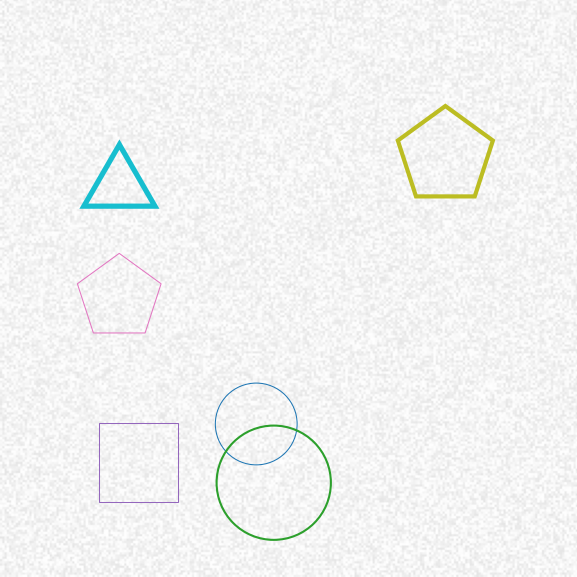[{"shape": "circle", "thickness": 0.5, "radius": 0.35, "center": [0.444, 0.265]}, {"shape": "circle", "thickness": 1, "radius": 0.49, "center": [0.474, 0.163]}, {"shape": "square", "thickness": 0.5, "radius": 0.34, "center": [0.239, 0.199]}, {"shape": "pentagon", "thickness": 0.5, "radius": 0.38, "center": [0.206, 0.484]}, {"shape": "pentagon", "thickness": 2, "radius": 0.43, "center": [0.771, 0.729]}, {"shape": "triangle", "thickness": 2.5, "radius": 0.36, "center": [0.207, 0.678]}]